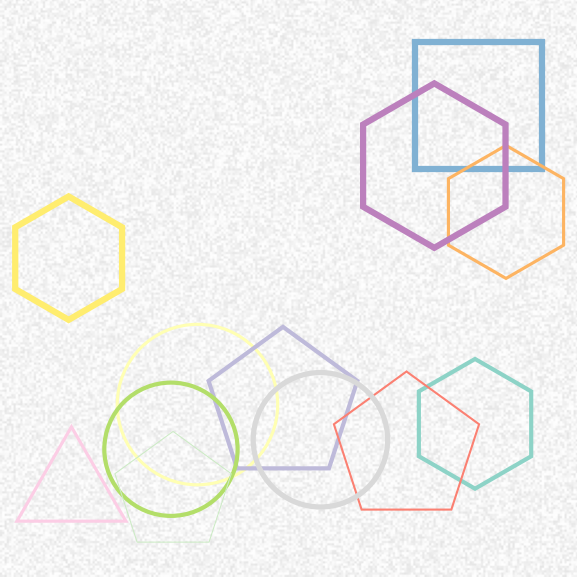[{"shape": "hexagon", "thickness": 2, "radius": 0.56, "center": [0.823, 0.265]}, {"shape": "circle", "thickness": 1.5, "radius": 0.69, "center": [0.342, 0.299]}, {"shape": "pentagon", "thickness": 2, "radius": 0.68, "center": [0.49, 0.298]}, {"shape": "pentagon", "thickness": 1, "radius": 0.66, "center": [0.704, 0.224]}, {"shape": "square", "thickness": 3, "radius": 0.55, "center": [0.829, 0.817]}, {"shape": "hexagon", "thickness": 1.5, "radius": 0.58, "center": [0.876, 0.632]}, {"shape": "circle", "thickness": 2, "radius": 0.58, "center": [0.296, 0.221]}, {"shape": "triangle", "thickness": 1.5, "radius": 0.54, "center": [0.124, 0.151]}, {"shape": "circle", "thickness": 2.5, "radius": 0.58, "center": [0.555, 0.238]}, {"shape": "hexagon", "thickness": 3, "radius": 0.71, "center": [0.752, 0.712]}, {"shape": "pentagon", "thickness": 0.5, "radius": 0.53, "center": [0.3, 0.146]}, {"shape": "hexagon", "thickness": 3, "radius": 0.53, "center": [0.119, 0.552]}]